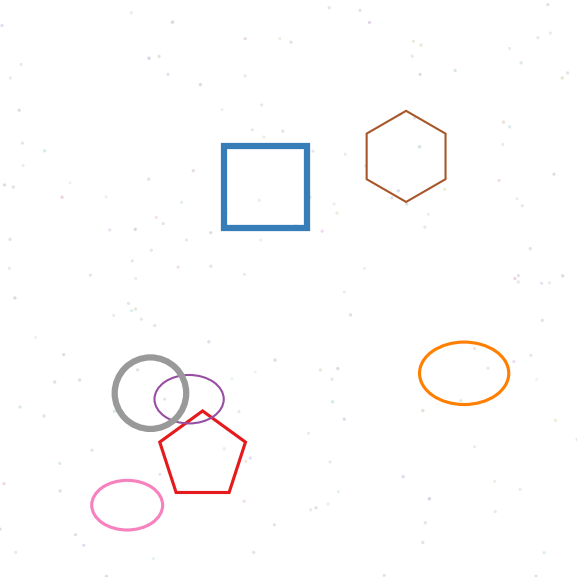[{"shape": "pentagon", "thickness": 1.5, "radius": 0.39, "center": [0.351, 0.209]}, {"shape": "square", "thickness": 3, "radius": 0.36, "center": [0.46, 0.675]}, {"shape": "oval", "thickness": 1, "radius": 0.3, "center": [0.327, 0.308]}, {"shape": "oval", "thickness": 1.5, "radius": 0.39, "center": [0.804, 0.353]}, {"shape": "hexagon", "thickness": 1, "radius": 0.39, "center": [0.703, 0.728]}, {"shape": "oval", "thickness": 1.5, "radius": 0.31, "center": [0.22, 0.124]}, {"shape": "circle", "thickness": 3, "radius": 0.31, "center": [0.261, 0.318]}]